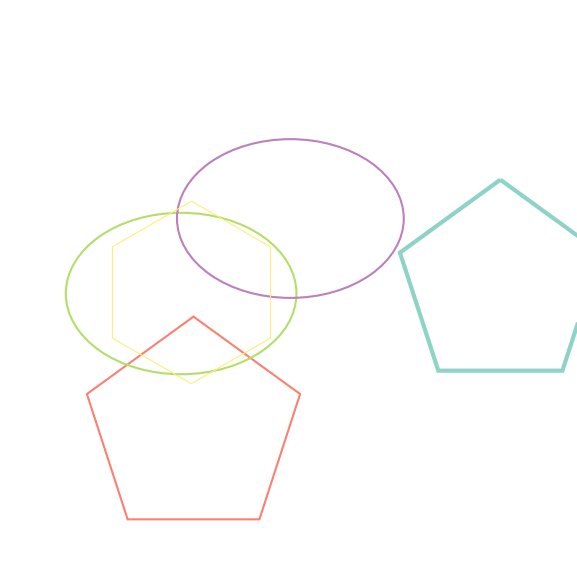[{"shape": "pentagon", "thickness": 2, "radius": 0.91, "center": [0.866, 0.505]}, {"shape": "pentagon", "thickness": 1, "radius": 0.97, "center": [0.335, 0.257]}, {"shape": "oval", "thickness": 1, "radius": 1.0, "center": [0.314, 0.491]}, {"shape": "oval", "thickness": 1, "radius": 0.98, "center": [0.503, 0.621]}, {"shape": "hexagon", "thickness": 0.5, "radius": 0.79, "center": [0.331, 0.493]}]